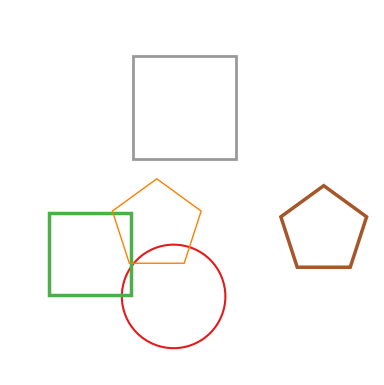[{"shape": "circle", "thickness": 1.5, "radius": 0.67, "center": [0.451, 0.23]}, {"shape": "square", "thickness": 2.5, "radius": 0.53, "center": [0.233, 0.341]}, {"shape": "pentagon", "thickness": 1, "radius": 0.61, "center": [0.407, 0.414]}, {"shape": "pentagon", "thickness": 2.5, "radius": 0.59, "center": [0.841, 0.401]}, {"shape": "square", "thickness": 2, "radius": 0.67, "center": [0.479, 0.72]}]